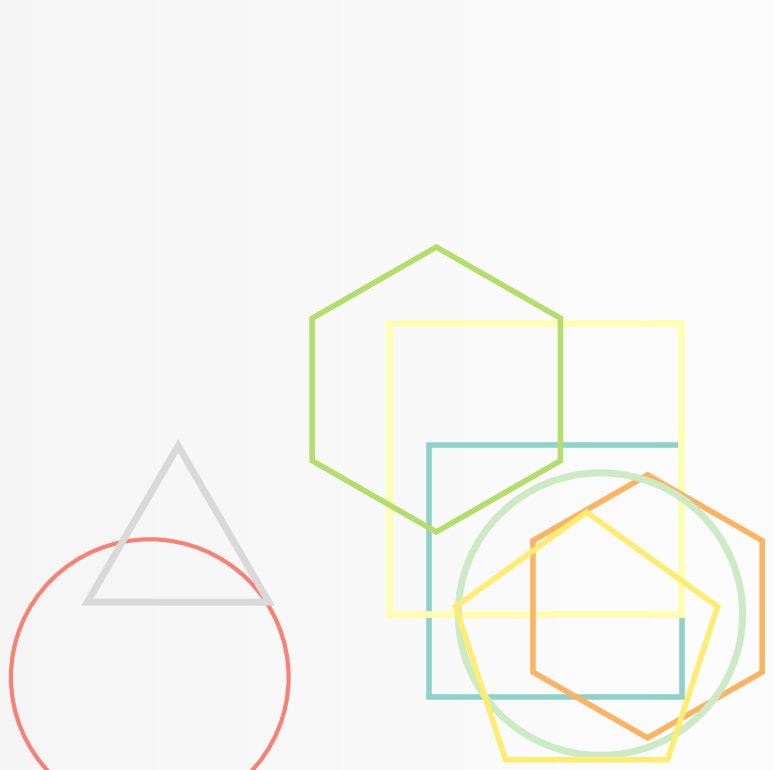[{"shape": "square", "thickness": 2, "radius": 0.82, "center": [0.717, 0.258]}, {"shape": "square", "thickness": 2.5, "radius": 0.94, "center": [0.69, 0.392]}, {"shape": "circle", "thickness": 1.5, "radius": 0.9, "center": [0.193, 0.12]}, {"shape": "hexagon", "thickness": 2, "radius": 0.85, "center": [0.836, 0.212]}, {"shape": "hexagon", "thickness": 2, "radius": 0.92, "center": [0.563, 0.494]}, {"shape": "triangle", "thickness": 2.5, "radius": 0.68, "center": [0.23, 0.286]}, {"shape": "circle", "thickness": 2.5, "radius": 0.92, "center": [0.775, 0.202]}, {"shape": "pentagon", "thickness": 2, "radius": 0.89, "center": [0.757, 0.157]}]